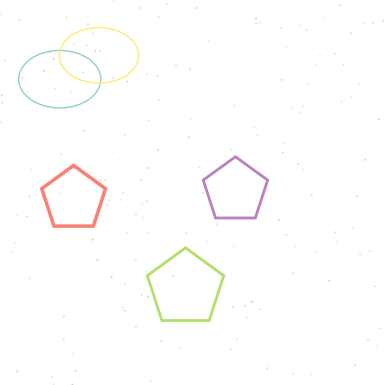[{"shape": "oval", "thickness": 1, "radius": 0.53, "center": [0.155, 0.794]}, {"shape": "pentagon", "thickness": 2.5, "radius": 0.44, "center": [0.191, 0.483]}, {"shape": "pentagon", "thickness": 2, "radius": 0.52, "center": [0.482, 0.252]}, {"shape": "pentagon", "thickness": 2, "radius": 0.44, "center": [0.612, 0.505]}, {"shape": "oval", "thickness": 1, "radius": 0.51, "center": [0.257, 0.856]}]